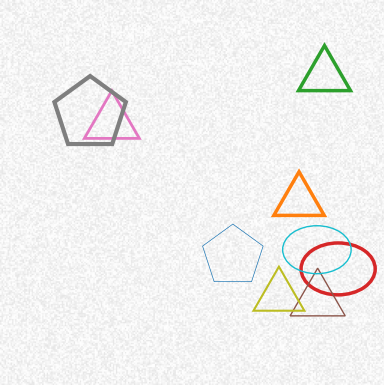[{"shape": "pentagon", "thickness": 0.5, "radius": 0.41, "center": [0.605, 0.335]}, {"shape": "triangle", "thickness": 2.5, "radius": 0.38, "center": [0.777, 0.478]}, {"shape": "triangle", "thickness": 2.5, "radius": 0.39, "center": [0.843, 0.804]}, {"shape": "oval", "thickness": 2.5, "radius": 0.48, "center": [0.878, 0.302]}, {"shape": "triangle", "thickness": 1, "radius": 0.41, "center": [0.825, 0.221]}, {"shape": "triangle", "thickness": 2, "radius": 0.41, "center": [0.291, 0.682]}, {"shape": "pentagon", "thickness": 3, "radius": 0.49, "center": [0.234, 0.705]}, {"shape": "triangle", "thickness": 1.5, "radius": 0.38, "center": [0.724, 0.231]}, {"shape": "oval", "thickness": 1, "radius": 0.44, "center": [0.823, 0.351]}]